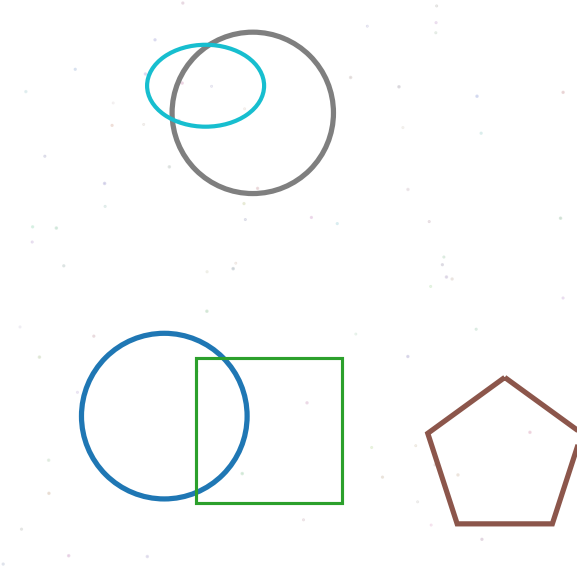[{"shape": "circle", "thickness": 2.5, "radius": 0.72, "center": [0.284, 0.279]}, {"shape": "square", "thickness": 1.5, "radius": 0.63, "center": [0.465, 0.254]}, {"shape": "pentagon", "thickness": 2.5, "radius": 0.7, "center": [0.874, 0.205]}, {"shape": "circle", "thickness": 2.5, "radius": 0.7, "center": [0.438, 0.804]}, {"shape": "oval", "thickness": 2, "radius": 0.51, "center": [0.356, 0.851]}]